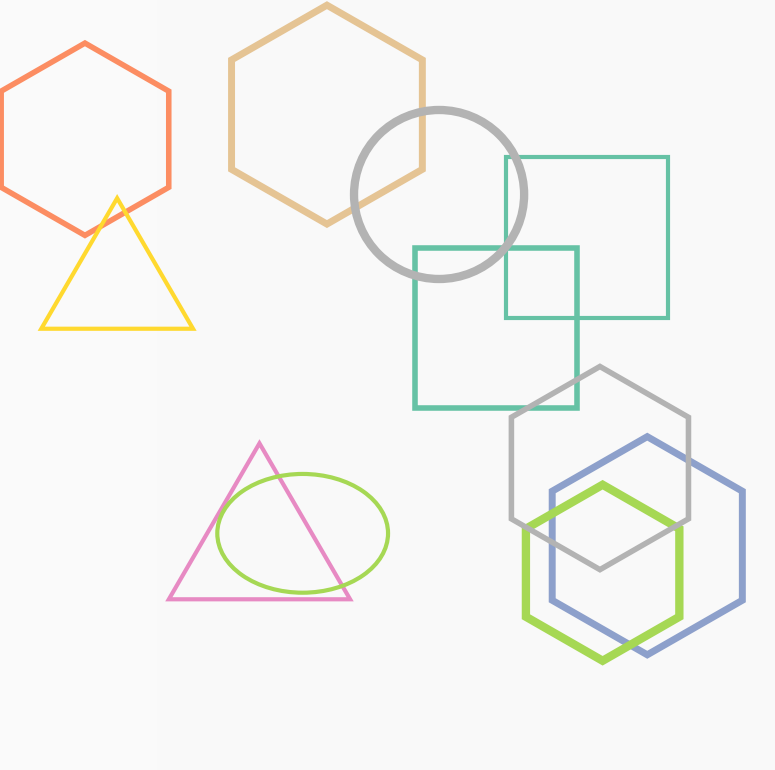[{"shape": "square", "thickness": 2, "radius": 0.52, "center": [0.64, 0.574]}, {"shape": "square", "thickness": 1.5, "radius": 0.52, "center": [0.758, 0.691]}, {"shape": "hexagon", "thickness": 2, "radius": 0.62, "center": [0.11, 0.819]}, {"shape": "hexagon", "thickness": 2.5, "radius": 0.71, "center": [0.835, 0.291]}, {"shape": "triangle", "thickness": 1.5, "radius": 0.68, "center": [0.335, 0.289]}, {"shape": "hexagon", "thickness": 3, "radius": 0.57, "center": [0.778, 0.256]}, {"shape": "oval", "thickness": 1.5, "radius": 0.55, "center": [0.391, 0.307]}, {"shape": "triangle", "thickness": 1.5, "radius": 0.57, "center": [0.151, 0.63]}, {"shape": "hexagon", "thickness": 2.5, "radius": 0.71, "center": [0.422, 0.851]}, {"shape": "hexagon", "thickness": 2, "radius": 0.66, "center": [0.774, 0.392]}, {"shape": "circle", "thickness": 3, "radius": 0.55, "center": [0.567, 0.747]}]